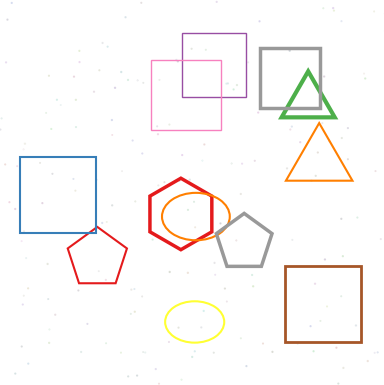[{"shape": "pentagon", "thickness": 1.5, "radius": 0.4, "center": [0.253, 0.33]}, {"shape": "hexagon", "thickness": 2.5, "radius": 0.46, "center": [0.47, 0.444]}, {"shape": "square", "thickness": 1.5, "radius": 0.49, "center": [0.15, 0.494]}, {"shape": "triangle", "thickness": 3, "radius": 0.4, "center": [0.8, 0.735]}, {"shape": "square", "thickness": 1, "radius": 0.42, "center": [0.555, 0.83]}, {"shape": "triangle", "thickness": 1.5, "radius": 0.5, "center": [0.829, 0.581]}, {"shape": "oval", "thickness": 1.5, "radius": 0.44, "center": [0.509, 0.438]}, {"shape": "oval", "thickness": 1.5, "radius": 0.38, "center": [0.506, 0.164]}, {"shape": "square", "thickness": 2, "radius": 0.49, "center": [0.839, 0.21]}, {"shape": "square", "thickness": 1, "radius": 0.45, "center": [0.483, 0.754]}, {"shape": "square", "thickness": 2.5, "radius": 0.39, "center": [0.753, 0.798]}, {"shape": "pentagon", "thickness": 2.5, "radius": 0.38, "center": [0.634, 0.37]}]